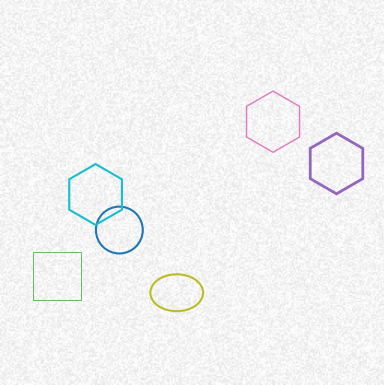[{"shape": "circle", "thickness": 1.5, "radius": 0.3, "center": [0.31, 0.402]}, {"shape": "square", "thickness": 0.5, "radius": 0.31, "center": [0.147, 0.283]}, {"shape": "hexagon", "thickness": 2, "radius": 0.39, "center": [0.874, 0.575]}, {"shape": "hexagon", "thickness": 1, "radius": 0.4, "center": [0.709, 0.684]}, {"shape": "oval", "thickness": 1.5, "radius": 0.34, "center": [0.459, 0.24]}, {"shape": "hexagon", "thickness": 1.5, "radius": 0.4, "center": [0.248, 0.495]}]